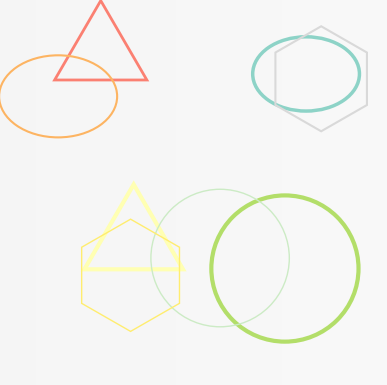[{"shape": "oval", "thickness": 2.5, "radius": 0.69, "center": [0.79, 0.808]}, {"shape": "triangle", "thickness": 3, "radius": 0.73, "center": [0.345, 0.374]}, {"shape": "triangle", "thickness": 2, "radius": 0.69, "center": [0.26, 0.861]}, {"shape": "oval", "thickness": 1.5, "radius": 0.76, "center": [0.15, 0.75]}, {"shape": "circle", "thickness": 3, "radius": 0.95, "center": [0.735, 0.303]}, {"shape": "hexagon", "thickness": 1.5, "radius": 0.68, "center": [0.829, 0.795]}, {"shape": "circle", "thickness": 1, "radius": 0.89, "center": [0.568, 0.33]}, {"shape": "hexagon", "thickness": 1, "radius": 0.73, "center": [0.337, 0.285]}]